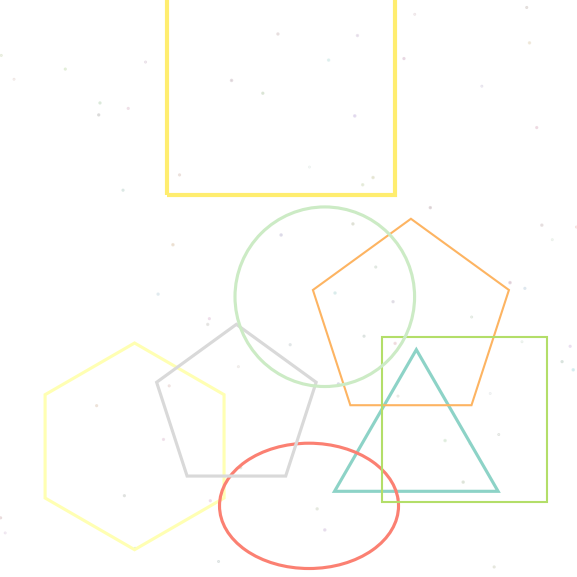[{"shape": "triangle", "thickness": 1.5, "radius": 0.82, "center": [0.721, 0.23]}, {"shape": "hexagon", "thickness": 1.5, "radius": 0.89, "center": [0.233, 0.226]}, {"shape": "oval", "thickness": 1.5, "radius": 0.77, "center": [0.535, 0.123]}, {"shape": "pentagon", "thickness": 1, "radius": 0.89, "center": [0.712, 0.442]}, {"shape": "square", "thickness": 1, "radius": 0.72, "center": [0.805, 0.272]}, {"shape": "pentagon", "thickness": 1.5, "radius": 0.73, "center": [0.409, 0.292]}, {"shape": "circle", "thickness": 1.5, "radius": 0.78, "center": [0.562, 0.485]}, {"shape": "square", "thickness": 2, "radius": 0.99, "center": [0.487, 0.858]}]